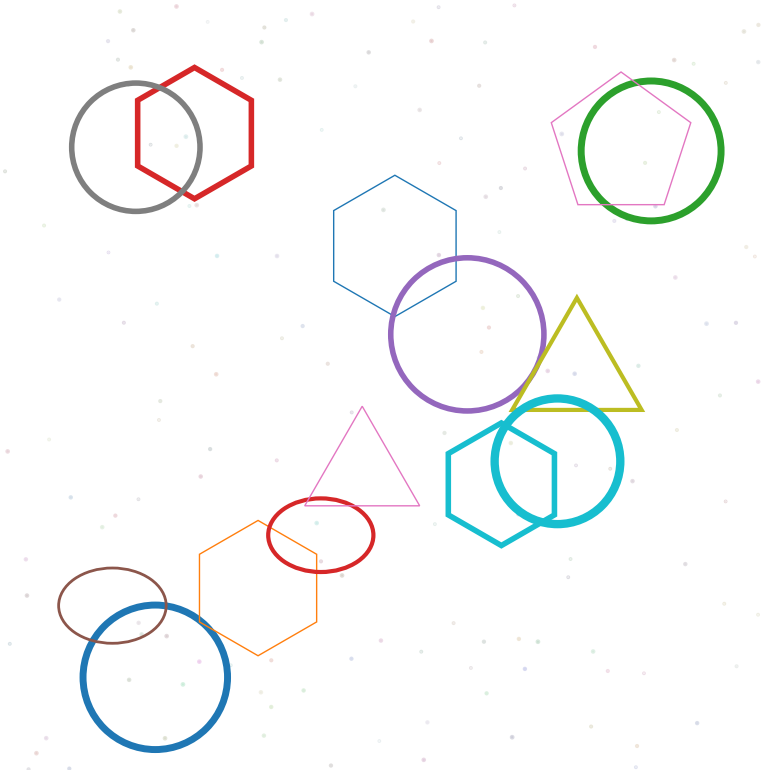[{"shape": "hexagon", "thickness": 0.5, "radius": 0.46, "center": [0.513, 0.681]}, {"shape": "circle", "thickness": 2.5, "radius": 0.47, "center": [0.202, 0.12]}, {"shape": "hexagon", "thickness": 0.5, "radius": 0.44, "center": [0.335, 0.236]}, {"shape": "circle", "thickness": 2.5, "radius": 0.45, "center": [0.846, 0.804]}, {"shape": "oval", "thickness": 1.5, "radius": 0.34, "center": [0.417, 0.305]}, {"shape": "hexagon", "thickness": 2, "radius": 0.43, "center": [0.253, 0.827]}, {"shape": "circle", "thickness": 2, "radius": 0.5, "center": [0.607, 0.566]}, {"shape": "oval", "thickness": 1, "radius": 0.35, "center": [0.146, 0.213]}, {"shape": "pentagon", "thickness": 0.5, "radius": 0.48, "center": [0.807, 0.811]}, {"shape": "triangle", "thickness": 0.5, "radius": 0.43, "center": [0.47, 0.386]}, {"shape": "circle", "thickness": 2, "radius": 0.42, "center": [0.176, 0.809]}, {"shape": "triangle", "thickness": 1.5, "radius": 0.49, "center": [0.749, 0.516]}, {"shape": "circle", "thickness": 3, "radius": 0.41, "center": [0.724, 0.401]}, {"shape": "hexagon", "thickness": 2, "radius": 0.4, "center": [0.651, 0.371]}]